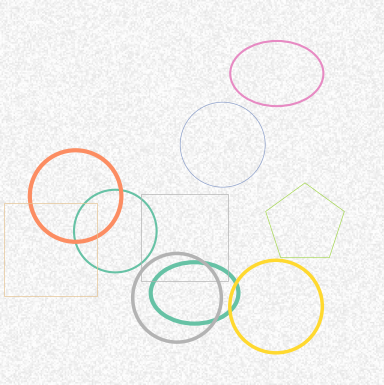[{"shape": "oval", "thickness": 3, "radius": 0.57, "center": [0.505, 0.239]}, {"shape": "circle", "thickness": 1.5, "radius": 0.54, "center": [0.3, 0.4]}, {"shape": "circle", "thickness": 3, "radius": 0.59, "center": [0.196, 0.491]}, {"shape": "circle", "thickness": 0.5, "radius": 0.55, "center": [0.578, 0.624]}, {"shape": "oval", "thickness": 1.5, "radius": 0.6, "center": [0.719, 0.809]}, {"shape": "pentagon", "thickness": 0.5, "radius": 0.54, "center": [0.792, 0.418]}, {"shape": "circle", "thickness": 2.5, "radius": 0.6, "center": [0.717, 0.204]}, {"shape": "square", "thickness": 0.5, "radius": 0.6, "center": [0.13, 0.351]}, {"shape": "square", "thickness": 0.5, "radius": 0.56, "center": [0.479, 0.383]}, {"shape": "circle", "thickness": 2.5, "radius": 0.58, "center": [0.46, 0.227]}]